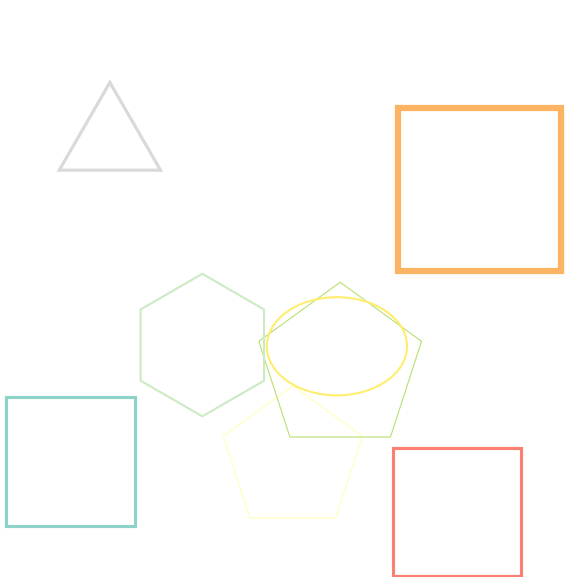[{"shape": "square", "thickness": 1.5, "radius": 0.56, "center": [0.122, 0.2]}, {"shape": "pentagon", "thickness": 0.5, "radius": 0.63, "center": [0.507, 0.205]}, {"shape": "square", "thickness": 1.5, "radius": 0.56, "center": [0.791, 0.113]}, {"shape": "square", "thickness": 3, "radius": 0.71, "center": [0.83, 0.671]}, {"shape": "pentagon", "thickness": 0.5, "radius": 0.74, "center": [0.589, 0.362]}, {"shape": "triangle", "thickness": 1.5, "radius": 0.51, "center": [0.19, 0.755]}, {"shape": "hexagon", "thickness": 1, "radius": 0.62, "center": [0.35, 0.402]}, {"shape": "oval", "thickness": 1, "radius": 0.61, "center": [0.583, 0.4]}]